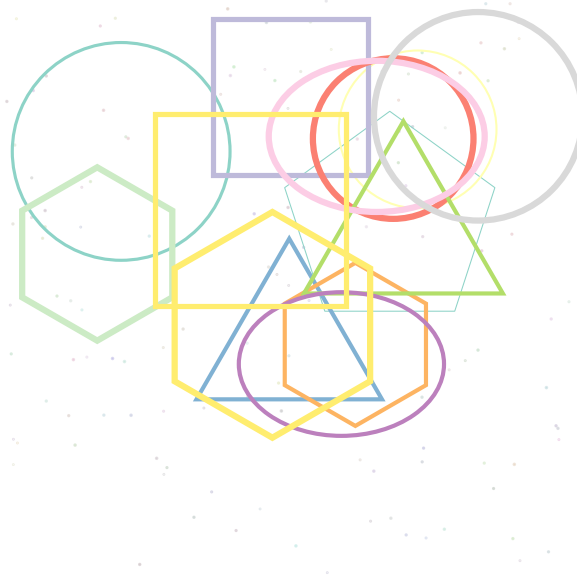[{"shape": "circle", "thickness": 1.5, "radius": 0.94, "center": [0.21, 0.737]}, {"shape": "pentagon", "thickness": 0.5, "radius": 0.96, "center": [0.675, 0.615]}, {"shape": "circle", "thickness": 1, "radius": 0.68, "center": [0.723, 0.775]}, {"shape": "square", "thickness": 2.5, "radius": 0.67, "center": [0.503, 0.831]}, {"shape": "circle", "thickness": 3, "radius": 0.7, "center": [0.681, 0.759]}, {"shape": "triangle", "thickness": 2, "radius": 0.93, "center": [0.501, 0.4]}, {"shape": "hexagon", "thickness": 2, "radius": 0.71, "center": [0.615, 0.403]}, {"shape": "triangle", "thickness": 2, "radius": 0.99, "center": [0.699, 0.59]}, {"shape": "oval", "thickness": 3, "radius": 0.93, "center": [0.652, 0.763]}, {"shape": "circle", "thickness": 3, "radius": 0.9, "center": [0.828, 0.798]}, {"shape": "oval", "thickness": 2, "radius": 0.89, "center": [0.591, 0.369]}, {"shape": "hexagon", "thickness": 3, "radius": 0.75, "center": [0.168, 0.559]}, {"shape": "hexagon", "thickness": 3, "radius": 0.98, "center": [0.472, 0.437]}, {"shape": "square", "thickness": 2.5, "radius": 0.83, "center": [0.434, 0.635]}]